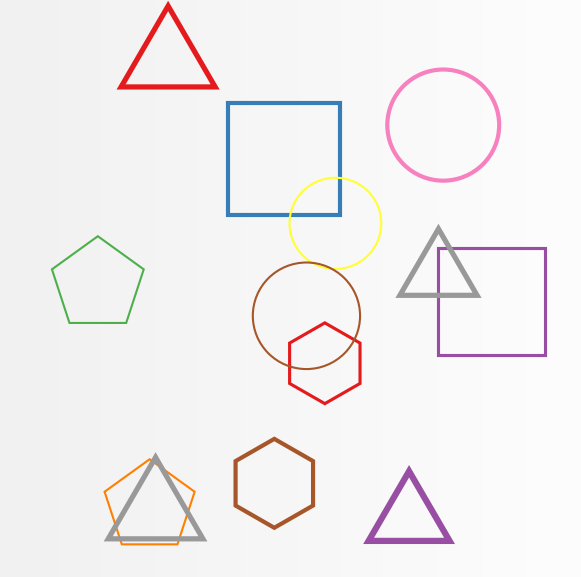[{"shape": "hexagon", "thickness": 1.5, "radius": 0.35, "center": [0.559, 0.37]}, {"shape": "triangle", "thickness": 2.5, "radius": 0.47, "center": [0.289, 0.895]}, {"shape": "square", "thickness": 2, "radius": 0.48, "center": [0.489, 0.724]}, {"shape": "pentagon", "thickness": 1, "radius": 0.42, "center": [0.168, 0.507]}, {"shape": "square", "thickness": 1.5, "radius": 0.46, "center": [0.846, 0.477]}, {"shape": "triangle", "thickness": 3, "radius": 0.4, "center": [0.704, 0.103]}, {"shape": "pentagon", "thickness": 1, "radius": 0.41, "center": [0.257, 0.122]}, {"shape": "circle", "thickness": 1, "radius": 0.39, "center": [0.577, 0.612]}, {"shape": "circle", "thickness": 1, "radius": 0.46, "center": [0.527, 0.452]}, {"shape": "hexagon", "thickness": 2, "radius": 0.38, "center": [0.472, 0.162]}, {"shape": "circle", "thickness": 2, "radius": 0.48, "center": [0.763, 0.783]}, {"shape": "triangle", "thickness": 2.5, "radius": 0.47, "center": [0.268, 0.113]}, {"shape": "triangle", "thickness": 2.5, "radius": 0.38, "center": [0.754, 0.526]}]